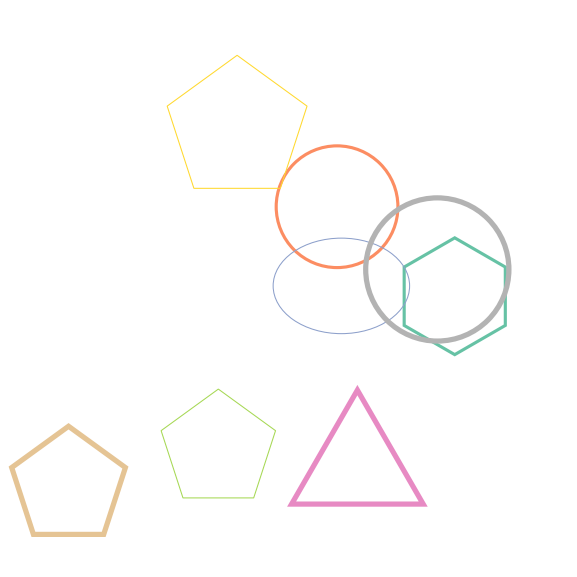[{"shape": "hexagon", "thickness": 1.5, "radius": 0.51, "center": [0.787, 0.486]}, {"shape": "circle", "thickness": 1.5, "radius": 0.53, "center": [0.584, 0.641]}, {"shape": "oval", "thickness": 0.5, "radius": 0.59, "center": [0.591, 0.504]}, {"shape": "triangle", "thickness": 2.5, "radius": 0.66, "center": [0.619, 0.192]}, {"shape": "pentagon", "thickness": 0.5, "radius": 0.52, "center": [0.378, 0.221]}, {"shape": "pentagon", "thickness": 0.5, "radius": 0.64, "center": [0.411, 0.776]}, {"shape": "pentagon", "thickness": 2.5, "radius": 0.52, "center": [0.119, 0.158]}, {"shape": "circle", "thickness": 2.5, "radius": 0.62, "center": [0.757, 0.533]}]